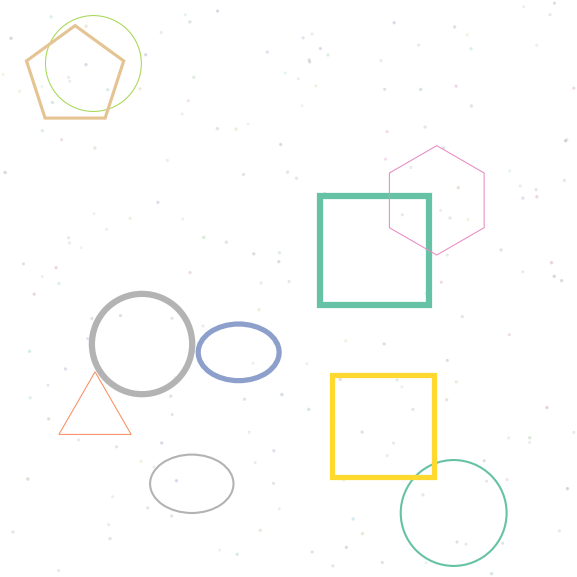[{"shape": "circle", "thickness": 1, "radius": 0.46, "center": [0.786, 0.111]}, {"shape": "square", "thickness": 3, "radius": 0.47, "center": [0.648, 0.565]}, {"shape": "triangle", "thickness": 0.5, "radius": 0.36, "center": [0.165, 0.283]}, {"shape": "oval", "thickness": 2.5, "radius": 0.35, "center": [0.413, 0.389]}, {"shape": "hexagon", "thickness": 0.5, "radius": 0.47, "center": [0.756, 0.652]}, {"shape": "circle", "thickness": 0.5, "radius": 0.42, "center": [0.162, 0.889]}, {"shape": "square", "thickness": 2.5, "radius": 0.44, "center": [0.662, 0.261]}, {"shape": "pentagon", "thickness": 1.5, "radius": 0.44, "center": [0.13, 0.866]}, {"shape": "oval", "thickness": 1, "radius": 0.36, "center": [0.332, 0.161]}, {"shape": "circle", "thickness": 3, "radius": 0.43, "center": [0.246, 0.403]}]